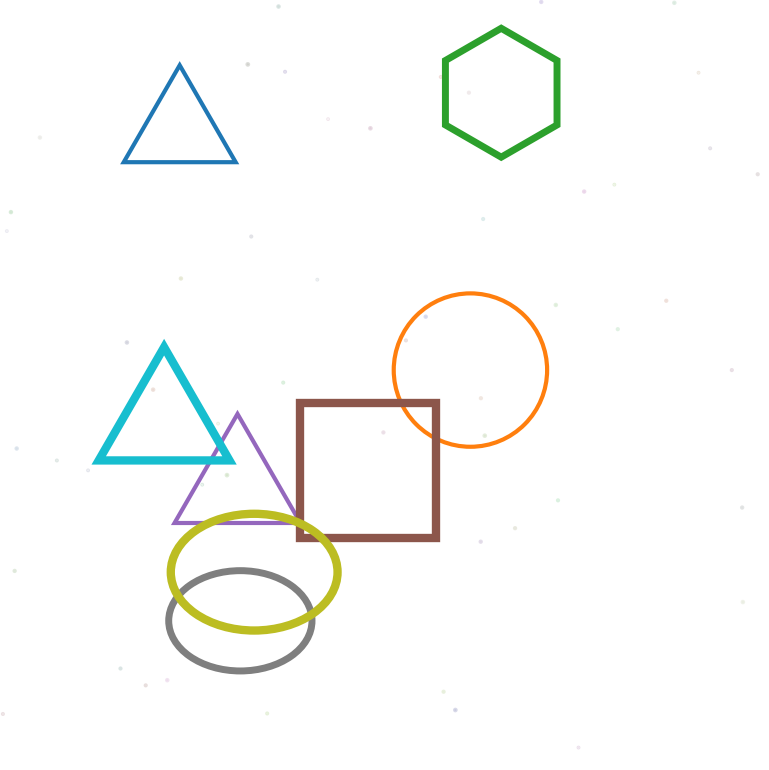[{"shape": "triangle", "thickness": 1.5, "radius": 0.42, "center": [0.233, 0.831]}, {"shape": "circle", "thickness": 1.5, "radius": 0.5, "center": [0.611, 0.519]}, {"shape": "hexagon", "thickness": 2.5, "radius": 0.42, "center": [0.651, 0.88]}, {"shape": "triangle", "thickness": 1.5, "radius": 0.47, "center": [0.308, 0.368]}, {"shape": "square", "thickness": 3, "radius": 0.44, "center": [0.478, 0.389]}, {"shape": "oval", "thickness": 2.5, "radius": 0.47, "center": [0.312, 0.194]}, {"shape": "oval", "thickness": 3, "radius": 0.54, "center": [0.33, 0.257]}, {"shape": "triangle", "thickness": 3, "radius": 0.49, "center": [0.213, 0.451]}]